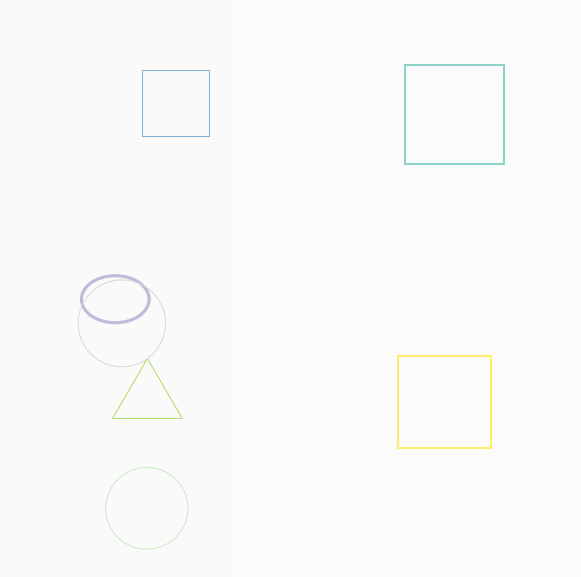[{"shape": "square", "thickness": 1, "radius": 0.43, "center": [0.782, 0.801]}, {"shape": "oval", "thickness": 1.5, "radius": 0.29, "center": [0.198, 0.481]}, {"shape": "square", "thickness": 0.5, "radius": 0.29, "center": [0.302, 0.821]}, {"shape": "triangle", "thickness": 0.5, "radius": 0.35, "center": [0.254, 0.309]}, {"shape": "circle", "thickness": 0.5, "radius": 0.38, "center": [0.21, 0.439]}, {"shape": "circle", "thickness": 0.5, "radius": 0.35, "center": [0.253, 0.119]}, {"shape": "square", "thickness": 1, "radius": 0.4, "center": [0.765, 0.303]}]